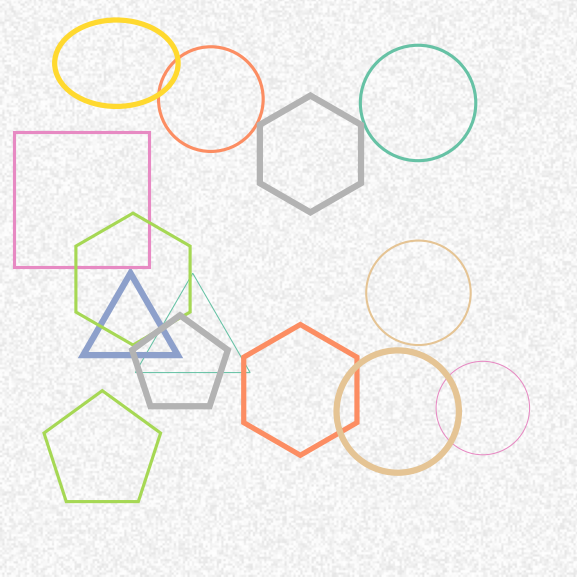[{"shape": "triangle", "thickness": 0.5, "radius": 0.57, "center": [0.334, 0.411]}, {"shape": "circle", "thickness": 1.5, "radius": 0.5, "center": [0.724, 0.821]}, {"shape": "hexagon", "thickness": 2.5, "radius": 0.57, "center": [0.52, 0.324]}, {"shape": "circle", "thickness": 1.5, "radius": 0.45, "center": [0.365, 0.828]}, {"shape": "triangle", "thickness": 3, "radius": 0.47, "center": [0.226, 0.432]}, {"shape": "circle", "thickness": 0.5, "radius": 0.4, "center": [0.836, 0.293]}, {"shape": "square", "thickness": 1.5, "radius": 0.59, "center": [0.141, 0.653]}, {"shape": "hexagon", "thickness": 1.5, "radius": 0.57, "center": [0.23, 0.516]}, {"shape": "pentagon", "thickness": 1.5, "radius": 0.53, "center": [0.177, 0.216]}, {"shape": "oval", "thickness": 2.5, "radius": 0.53, "center": [0.202, 0.89]}, {"shape": "circle", "thickness": 3, "radius": 0.53, "center": [0.689, 0.286]}, {"shape": "circle", "thickness": 1, "radius": 0.45, "center": [0.725, 0.492]}, {"shape": "pentagon", "thickness": 3, "radius": 0.44, "center": [0.312, 0.366]}, {"shape": "hexagon", "thickness": 3, "radius": 0.51, "center": [0.538, 0.733]}]